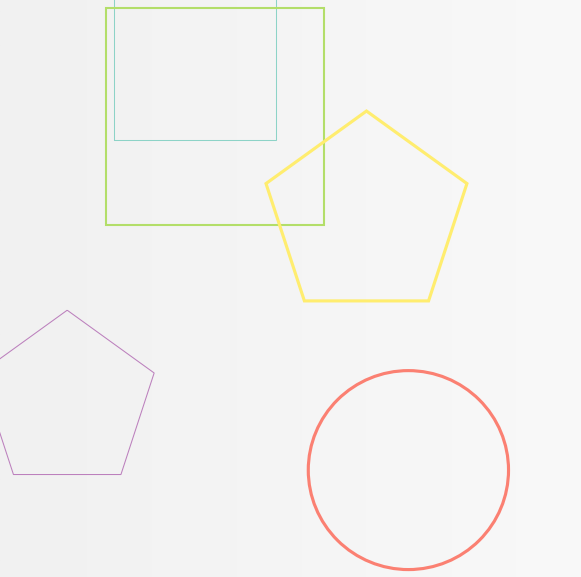[{"shape": "square", "thickness": 0.5, "radius": 0.7, "center": [0.336, 0.896]}, {"shape": "circle", "thickness": 1.5, "radius": 0.86, "center": [0.703, 0.185]}, {"shape": "square", "thickness": 1, "radius": 0.94, "center": [0.37, 0.797]}, {"shape": "pentagon", "thickness": 0.5, "radius": 0.79, "center": [0.116, 0.305]}, {"shape": "pentagon", "thickness": 1.5, "radius": 0.91, "center": [0.63, 0.625]}]